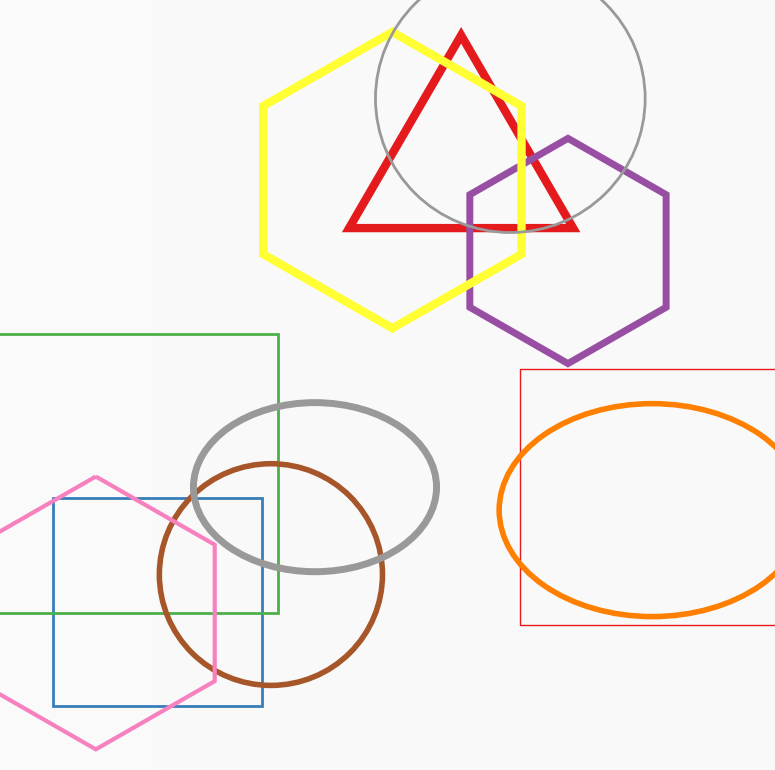[{"shape": "triangle", "thickness": 3, "radius": 0.83, "center": [0.595, 0.787]}, {"shape": "square", "thickness": 0.5, "radius": 0.83, "center": [0.837, 0.354]}, {"shape": "square", "thickness": 1, "radius": 0.67, "center": [0.203, 0.218]}, {"shape": "square", "thickness": 1, "radius": 0.91, "center": [0.178, 0.385]}, {"shape": "hexagon", "thickness": 2.5, "radius": 0.73, "center": [0.733, 0.674]}, {"shape": "oval", "thickness": 2, "radius": 0.99, "center": [0.842, 0.338]}, {"shape": "hexagon", "thickness": 3, "radius": 0.96, "center": [0.506, 0.766]}, {"shape": "circle", "thickness": 2, "radius": 0.72, "center": [0.35, 0.254]}, {"shape": "hexagon", "thickness": 1.5, "radius": 0.89, "center": [0.124, 0.204]}, {"shape": "circle", "thickness": 1, "radius": 0.87, "center": [0.658, 0.872]}, {"shape": "oval", "thickness": 2.5, "radius": 0.78, "center": [0.406, 0.367]}]